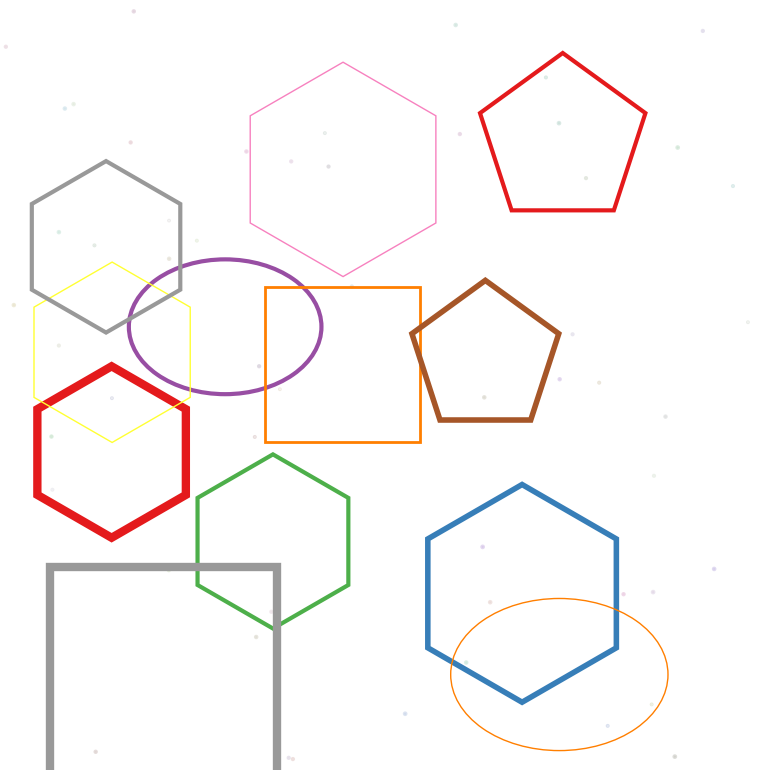[{"shape": "hexagon", "thickness": 3, "radius": 0.56, "center": [0.145, 0.413]}, {"shape": "pentagon", "thickness": 1.5, "radius": 0.56, "center": [0.731, 0.818]}, {"shape": "hexagon", "thickness": 2, "radius": 0.71, "center": [0.678, 0.229]}, {"shape": "hexagon", "thickness": 1.5, "radius": 0.57, "center": [0.354, 0.297]}, {"shape": "oval", "thickness": 1.5, "radius": 0.63, "center": [0.292, 0.576]}, {"shape": "oval", "thickness": 0.5, "radius": 0.71, "center": [0.726, 0.124]}, {"shape": "square", "thickness": 1, "radius": 0.5, "center": [0.445, 0.527]}, {"shape": "hexagon", "thickness": 0.5, "radius": 0.59, "center": [0.146, 0.543]}, {"shape": "pentagon", "thickness": 2, "radius": 0.5, "center": [0.63, 0.536]}, {"shape": "hexagon", "thickness": 0.5, "radius": 0.7, "center": [0.446, 0.78]}, {"shape": "hexagon", "thickness": 1.5, "radius": 0.56, "center": [0.138, 0.679]}, {"shape": "square", "thickness": 3, "radius": 0.74, "center": [0.213, 0.116]}]